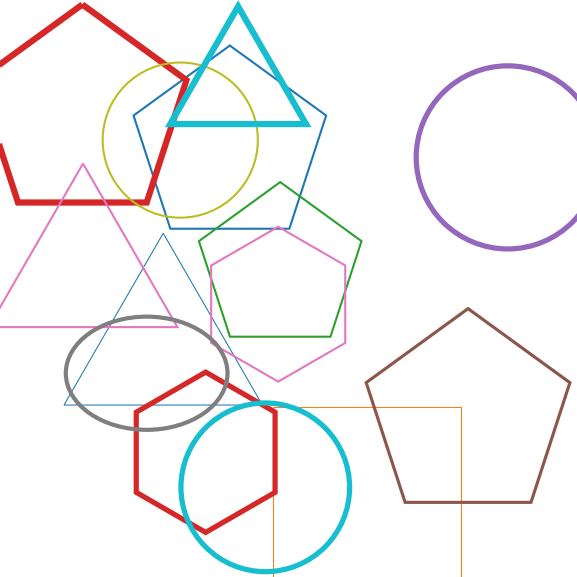[{"shape": "triangle", "thickness": 0.5, "radius": 0.99, "center": [0.283, 0.397]}, {"shape": "pentagon", "thickness": 1, "radius": 0.88, "center": [0.398, 0.745]}, {"shape": "square", "thickness": 0.5, "radius": 0.81, "center": [0.635, 0.132]}, {"shape": "pentagon", "thickness": 1, "radius": 0.74, "center": [0.485, 0.536]}, {"shape": "hexagon", "thickness": 2.5, "radius": 0.69, "center": [0.356, 0.216]}, {"shape": "pentagon", "thickness": 3, "radius": 0.95, "center": [0.143, 0.802]}, {"shape": "circle", "thickness": 2.5, "radius": 0.79, "center": [0.879, 0.727]}, {"shape": "pentagon", "thickness": 1.5, "radius": 0.93, "center": [0.81, 0.279]}, {"shape": "triangle", "thickness": 1, "radius": 0.94, "center": [0.144, 0.527]}, {"shape": "hexagon", "thickness": 1, "radius": 0.67, "center": [0.482, 0.472]}, {"shape": "oval", "thickness": 2, "radius": 0.7, "center": [0.254, 0.353]}, {"shape": "circle", "thickness": 1, "radius": 0.67, "center": [0.312, 0.757]}, {"shape": "circle", "thickness": 2.5, "radius": 0.73, "center": [0.459, 0.155]}, {"shape": "triangle", "thickness": 3, "radius": 0.68, "center": [0.412, 0.852]}]